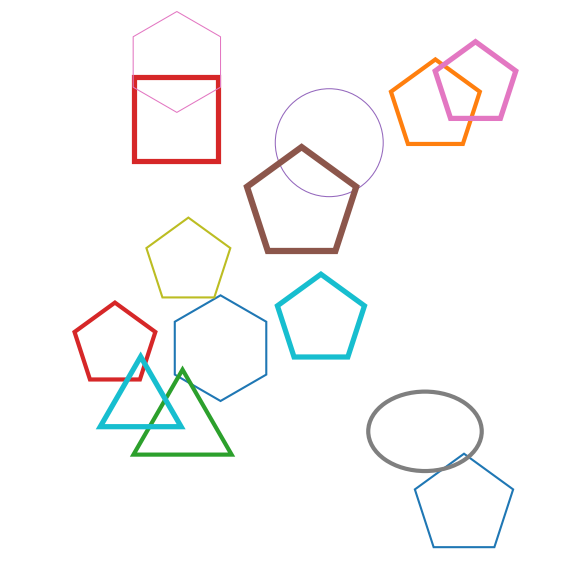[{"shape": "hexagon", "thickness": 1, "radius": 0.46, "center": [0.382, 0.396]}, {"shape": "pentagon", "thickness": 1, "radius": 0.45, "center": [0.803, 0.124]}, {"shape": "pentagon", "thickness": 2, "radius": 0.4, "center": [0.754, 0.815]}, {"shape": "triangle", "thickness": 2, "radius": 0.49, "center": [0.316, 0.261]}, {"shape": "pentagon", "thickness": 2, "radius": 0.37, "center": [0.199, 0.402]}, {"shape": "square", "thickness": 2.5, "radius": 0.36, "center": [0.305, 0.793]}, {"shape": "circle", "thickness": 0.5, "radius": 0.47, "center": [0.57, 0.752]}, {"shape": "pentagon", "thickness": 3, "radius": 0.5, "center": [0.522, 0.645]}, {"shape": "pentagon", "thickness": 2.5, "radius": 0.37, "center": [0.823, 0.854]}, {"shape": "hexagon", "thickness": 0.5, "radius": 0.44, "center": [0.306, 0.892]}, {"shape": "oval", "thickness": 2, "radius": 0.49, "center": [0.736, 0.252]}, {"shape": "pentagon", "thickness": 1, "radius": 0.38, "center": [0.326, 0.546]}, {"shape": "triangle", "thickness": 2.5, "radius": 0.4, "center": [0.244, 0.301]}, {"shape": "pentagon", "thickness": 2.5, "radius": 0.4, "center": [0.556, 0.445]}]